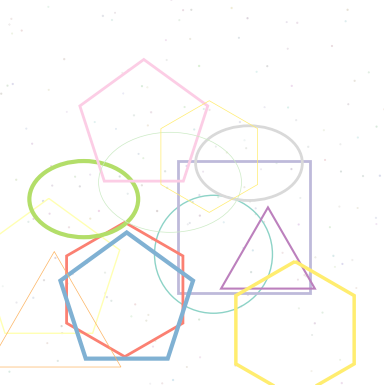[{"shape": "circle", "thickness": 1, "radius": 0.77, "center": [0.555, 0.34]}, {"shape": "pentagon", "thickness": 1, "radius": 0.97, "center": [0.127, 0.291]}, {"shape": "square", "thickness": 2, "radius": 0.86, "center": [0.634, 0.409]}, {"shape": "hexagon", "thickness": 2, "radius": 0.87, "center": [0.324, 0.248]}, {"shape": "pentagon", "thickness": 3, "radius": 0.91, "center": [0.329, 0.215]}, {"shape": "triangle", "thickness": 0.5, "radius": 1.0, "center": [0.141, 0.147]}, {"shape": "oval", "thickness": 3, "radius": 0.71, "center": [0.218, 0.483]}, {"shape": "pentagon", "thickness": 2, "radius": 0.87, "center": [0.374, 0.671]}, {"shape": "oval", "thickness": 2, "radius": 0.69, "center": [0.647, 0.576]}, {"shape": "triangle", "thickness": 1.5, "radius": 0.7, "center": [0.696, 0.321]}, {"shape": "oval", "thickness": 0.5, "radius": 0.93, "center": [0.442, 0.526]}, {"shape": "hexagon", "thickness": 2.5, "radius": 0.89, "center": [0.766, 0.144]}, {"shape": "hexagon", "thickness": 0.5, "radius": 0.73, "center": [0.544, 0.593]}]